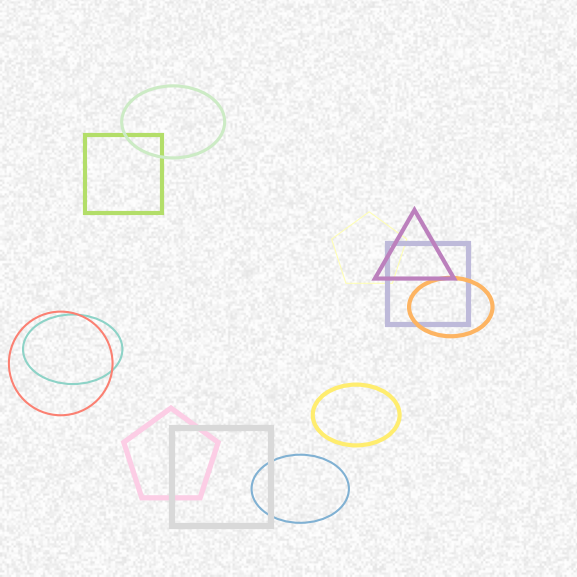[{"shape": "oval", "thickness": 1, "radius": 0.43, "center": [0.126, 0.394]}, {"shape": "pentagon", "thickness": 0.5, "radius": 0.34, "center": [0.639, 0.564]}, {"shape": "square", "thickness": 2.5, "radius": 0.35, "center": [0.741, 0.508]}, {"shape": "circle", "thickness": 1, "radius": 0.45, "center": [0.105, 0.37]}, {"shape": "oval", "thickness": 1, "radius": 0.42, "center": [0.52, 0.153]}, {"shape": "oval", "thickness": 2, "radius": 0.36, "center": [0.781, 0.467]}, {"shape": "square", "thickness": 2, "radius": 0.34, "center": [0.214, 0.698]}, {"shape": "pentagon", "thickness": 2.5, "radius": 0.43, "center": [0.296, 0.207]}, {"shape": "square", "thickness": 3, "radius": 0.43, "center": [0.384, 0.173]}, {"shape": "triangle", "thickness": 2, "radius": 0.4, "center": [0.718, 0.556]}, {"shape": "oval", "thickness": 1.5, "radius": 0.45, "center": [0.3, 0.788]}, {"shape": "oval", "thickness": 2, "radius": 0.38, "center": [0.617, 0.281]}]